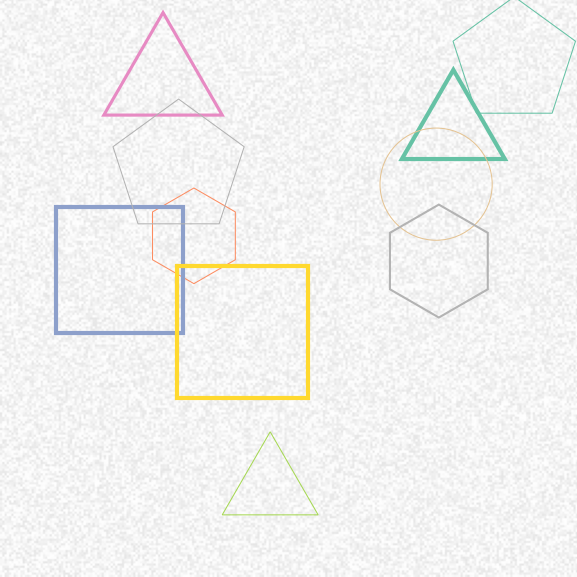[{"shape": "triangle", "thickness": 2, "radius": 0.51, "center": [0.785, 0.775]}, {"shape": "pentagon", "thickness": 0.5, "radius": 0.56, "center": [0.89, 0.893]}, {"shape": "hexagon", "thickness": 0.5, "radius": 0.41, "center": [0.336, 0.591]}, {"shape": "square", "thickness": 2, "radius": 0.55, "center": [0.207, 0.532]}, {"shape": "triangle", "thickness": 1.5, "radius": 0.59, "center": [0.282, 0.859]}, {"shape": "triangle", "thickness": 0.5, "radius": 0.48, "center": [0.468, 0.156]}, {"shape": "square", "thickness": 2, "radius": 0.57, "center": [0.42, 0.424]}, {"shape": "circle", "thickness": 0.5, "radius": 0.49, "center": [0.755, 0.68]}, {"shape": "hexagon", "thickness": 1, "radius": 0.49, "center": [0.76, 0.547]}, {"shape": "pentagon", "thickness": 0.5, "radius": 0.6, "center": [0.309, 0.708]}]